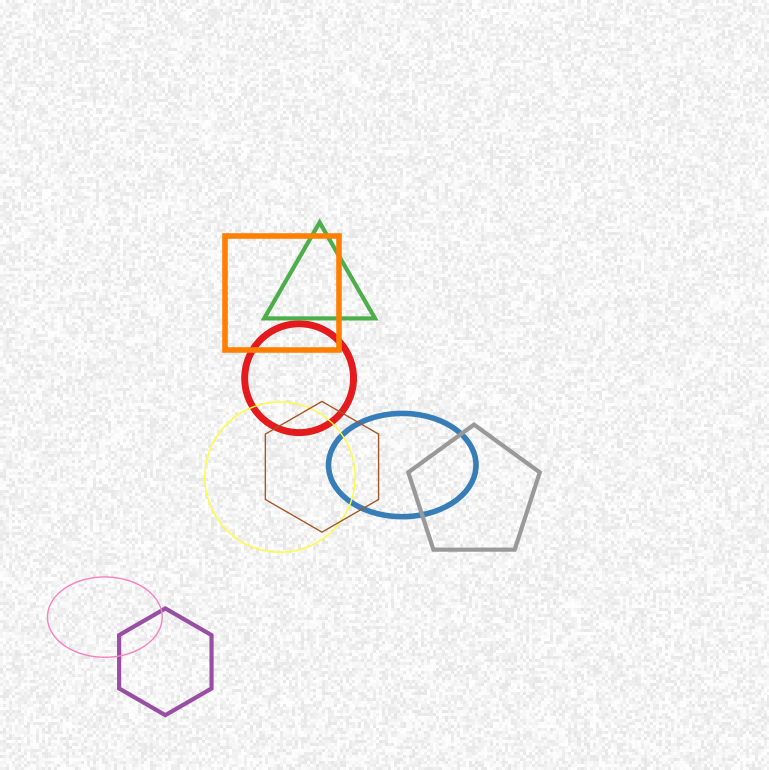[{"shape": "circle", "thickness": 2.5, "radius": 0.35, "center": [0.388, 0.509]}, {"shape": "oval", "thickness": 2, "radius": 0.48, "center": [0.522, 0.396]}, {"shape": "triangle", "thickness": 1.5, "radius": 0.42, "center": [0.415, 0.628]}, {"shape": "hexagon", "thickness": 1.5, "radius": 0.35, "center": [0.215, 0.141]}, {"shape": "square", "thickness": 2, "radius": 0.37, "center": [0.367, 0.619]}, {"shape": "circle", "thickness": 0.5, "radius": 0.49, "center": [0.364, 0.38]}, {"shape": "hexagon", "thickness": 0.5, "radius": 0.42, "center": [0.418, 0.394]}, {"shape": "oval", "thickness": 0.5, "radius": 0.37, "center": [0.136, 0.199]}, {"shape": "pentagon", "thickness": 1.5, "radius": 0.45, "center": [0.616, 0.359]}]